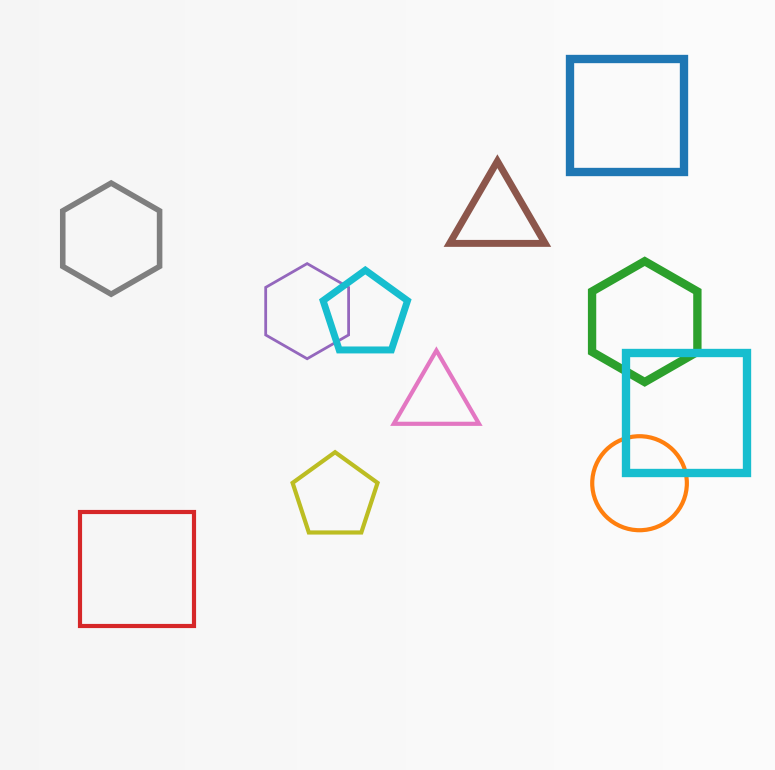[{"shape": "square", "thickness": 3, "radius": 0.37, "center": [0.809, 0.851]}, {"shape": "circle", "thickness": 1.5, "radius": 0.31, "center": [0.825, 0.372]}, {"shape": "hexagon", "thickness": 3, "radius": 0.39, "center": [0.832, 0.582]}, {"shape": "square", "thickness": 1.5, "radius": 0.37, "center": [0.176, 0.261]}, {"shape": "hexagon", "thickness": 1, "radius": 0.31, "center": [0.396, 0.596]}, {"shape": "triangle", "thickness": 2.5, "radius": 0.36, "center": [0.642, 0.719]}, {"shape": "triangle", "thickness": 1.5, "radius": 0.32, "center": [0.563, 0.481]}, {"shape": "hexagon", "thickness": 2, "radius": 0.36, "center": [0.143, 0.69]}, {"shape": "pentagon", "thickness": 1.5, "radius": 0.29, "center": [0.432, 0.355]}, {"shape": "pentagon", "thickness": 2.5, "radius": 0.29, "center": [0.471, 0.592]}, {"shape": "square", "thickness": 3, "radius": 0.39, "center": [0.886, 0.464]}]